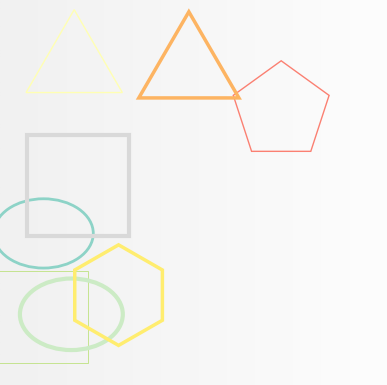[{"shape": "oval", "thickness": 2, "radius": 0.64, "center": [0.112, 0.394]}, {"shape": "triangle", "thickness": 1, "radius": 0.72, "center": [0.191, 0.831]}, {"shape": "pentagon", "thickness": 1, "radius": 0.65, "center": [0.726, 0.712]}, {"shape": "triangle", "thickness": 2.5, "radius": 0.75, "center": [0.487, 0.82]}, {"shape": "square", "thickness": 0.5, "radius": 0.59, "center": [0.107, 0.177]}, {"shape": "square", "thickness": 3, "radius": 0.65, "center": [0.202, 0.518]}, {"shape": "oval", "thickness": 3, "radius": 0.66, "center": [0.184, 0.184]}, {"shape": "hexagon", "thickness": 2.5, "radius": 0.65, "center": [0.306, 0.233]}]